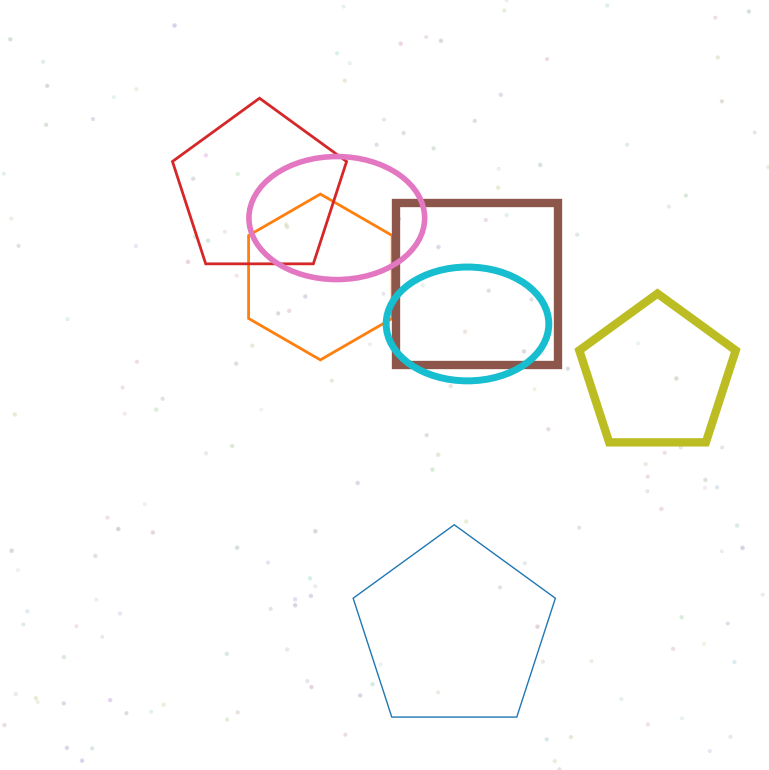[{"shape": "pentagon", "thickness": 0.5, "radius": 0.69, "center": [0.59, 0.18]}, {"shape": "hexagon", "thickness": 1, "radius": 0.54, "center": [0.416, 0.64]}, {"shape": "pentagon", "thickness": 1, "radius": 0.59, "center": [0.337, 0.754]}, {"shape": "square", "thickness": 3, "radius": 0.53, "center": [0.62, 0.631]}, {"shape": "oval", "thickness": 2, "radius": 0.57, "center": [0.437, 0.717]}, {"shape": "pentagon", "thickness": 3, "radius": 0.53, "center": [0.854, 0.512]}, {"shape": "oval", "thickness": 2.5, "radius": 0.53, "center": [0.607, 0.579]}]